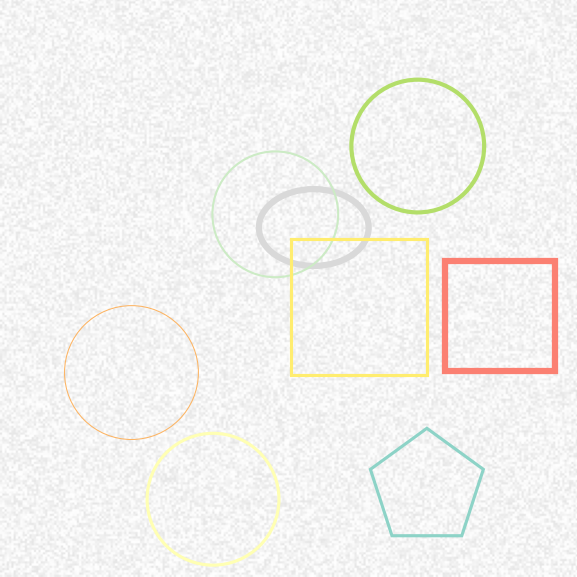[{"shape": "pentagon", "thickness": 1.5, "radius": 0.51, "center": [0.739, 0.155]}, {"shape": "circle", "thickness": 1.5, "radius": 0.57, "center": [0.369, 0.135]}, {"shape": "square", "thickness": 3, "radius": 0.47, "center": [0.866, 0.451]}, {"shape": "circle", "thickness": 0.5, "radius": 0.58, "center": [0.228, 0.354]}, {"shape": "circle", "thickness": 2, "radius": 0.57, "center": [0.723, 0.746]}, {"shape": "oval", "thickness": 3, "radius": 0.48, "center": [0.543, 0.605]}, {"shape": "circle", "thickness": 1, "radius": 0.54, "center": [0.477, 0.628]}, {"shape": "square", "thickness": 1.5, "radius": 0.59, "center": [0.622, 0.467]}]